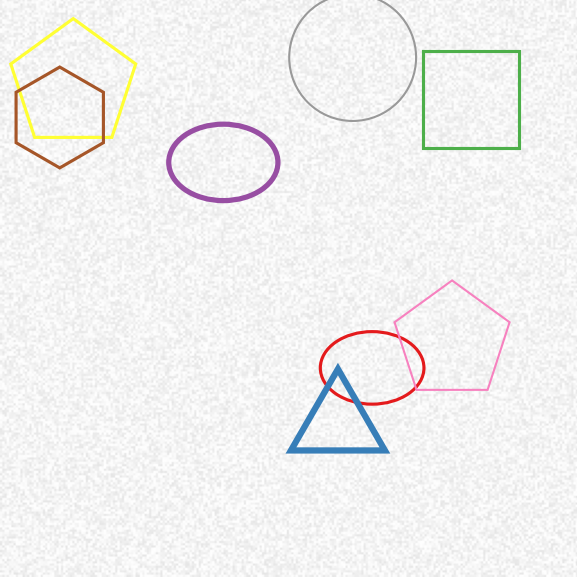[{"shape": "oval", "thickness": 1.5, "radius": 0.45, "center": [0.644, 0.362]}, {"shape": "triangle", "thickness": 3, "radius": 0.47, "center": [0.585, 0.266]}, {"shape": "square", "thickness": 1.5, "radius": 0.42, "center": [0.815, 0.827]}, {"shape": "oval", "thickness": 2.5, "radius": 0.47, "center": [0.387, 0.718]}, {"shape": "pentagon", "thickness": 1.5, "radius": 0.57, "center": [0.127, 0.853]}, {"shape": "hexagon", "thickness": 1.5, "radius": 0.44, "center": [0.103, 0.796]}, {"shape": "pentagon", "thickness": 1, "radius": 0.52, "center": [0.783, 0.409]}, {"shape": "circle", "thickness": 1, "radius": 0.55, "center": [0.611, 0.9]}]